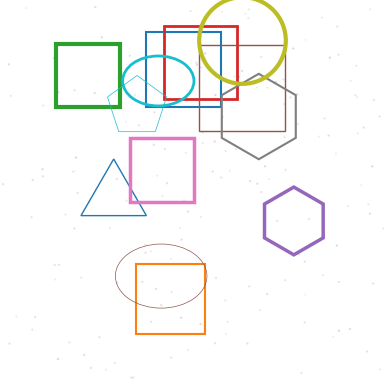[{"shape": "square", "thickness": 1.5, "radius": 0.49, "center": [0.477, 0.819]}, {"shape": "triangle", "thickness": 1, "radius": 0.49, "center": [0.295, 0.489]}, {"shape": "square", "thickness": 1.5, "radius": 0.45, "center": [0.443, 0.222]}, {"shape": "square", "thickness": 3, "radius": 0.41, "center": [0.228, 0.804]}, {"shape": "square", "thickness": 2, "radius": 0.47, "center": [0.52, 0.838]}, {"shape": "hexagon", "thickness": 2.5, "radius": 0.44, "center": [0.763, 0.426]}, {"shape": "square", "thickness": 1, "radius": 0.56, "center": [0.629, 0.771]}, {"shape": "oval", "thickness": 0.5, "radius": 0.59, "center": [0.419, 0.283]}, {"shape": "square", "thickness": 2.5, "radius": 0.42, "center": [0.421, 0.559]}, {"shape": "hexagon", "thickness": 1.5, "radius": 0.55, "center": [0.672, 0.697]}, {"shape": "circle", "thickness": 3, "radius": 0.56, "center": [0.63, 0.895]}, {"shape": "oval", "thickness": 2, "radius": 0.46, "center": [0.411, 0.79]}, {"shape": "pentagon", "thickness": 0.5, "radius": 0.4, "center": [0.356, 0.723]}]